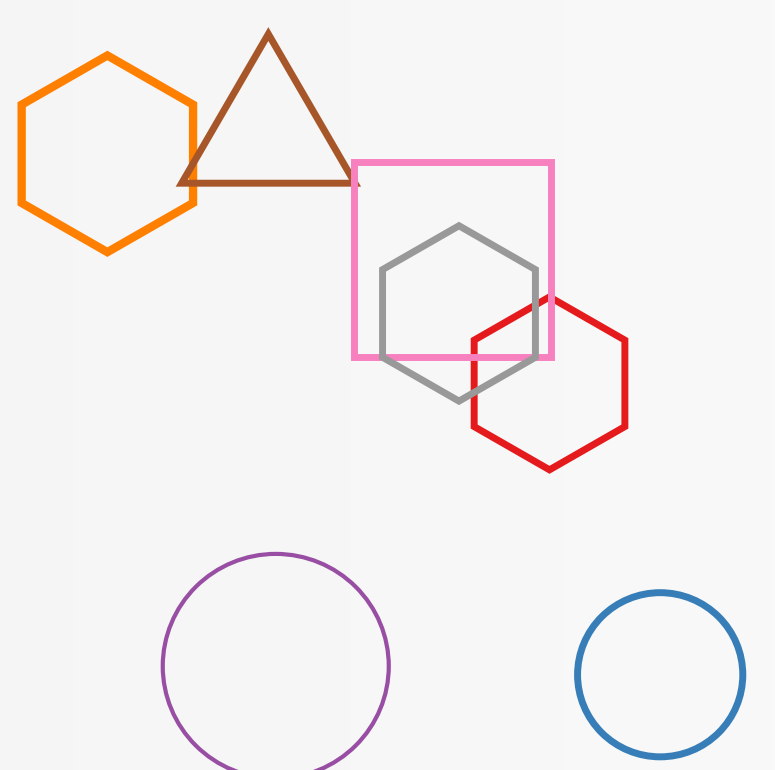[{"shape": "hexagon", "thickness": 2.5, "radius": 0.56, "center": [0.709, 0.502]}, {"shape": "circle", "thickness": 2.5, "radius": 0.53, "center": [0.852, 0.124]}, {"shape": "circle", "thickness": 1.5, "radius": 0.73, "center": [0.356, 0.135]}, {"shape": "hexagon", "thickness": 3, "radius": 0.64, "center": [0.139, 0.8]}, {"shape": "triangle", "thickness": 2.5, "radius": 0.65, "center": [0.346, 0.827]}, {"shape": "square", "thickness": 2.5, "radius": 0.63, "center": [0.584, 0.663]}, {"shape": "hexagon", "thickness": 2.5, "radius": 0.57, "center": [0.592, 0.593]}]